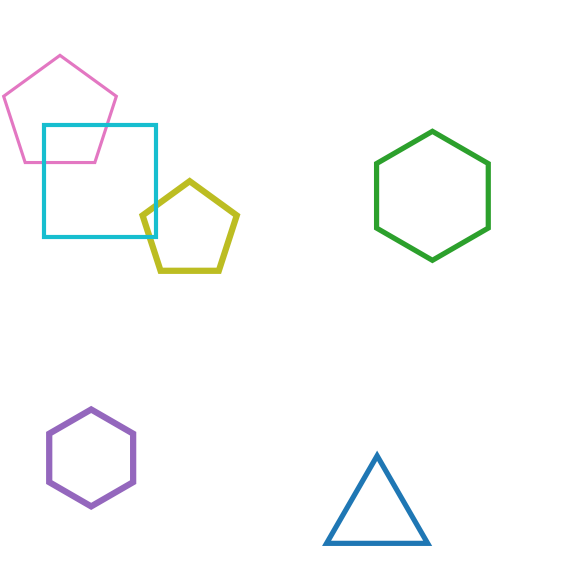[{"shape": "triangle", "thickness": 2.5, "radius": 0.51, "center": [0.653, 0.109]}, {"shape": "hexagon", "thickness": 2.5, "radius": 0.56, "center": [0.749, 0.66]}, {"shape": "hexagon", "thickness": 3, "radius": 0.42, "center": [0.158, 0.206]}, {"shape": "pentagon", "thickness": 1.5, "radius": 0.51, "center": [0.104, 0.801]}, {"shape": "pentagon", "thickness": 3, "radius": 0.43, "center": [0.328, 0.6]}, {"shape": "square", "thickness": 2, "radius": 0.48, "center": [0.173, 0.685]}]